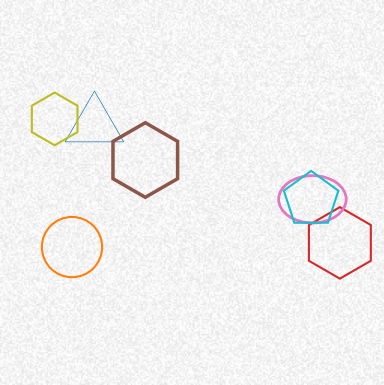[{"shape": "triangle", "thickness": 0.5, "radius": 0.44, "center": [0.245, 0.676]}, {"shape": "circle", "thickness": 1.5, "radius": 0.39, "center": [0.187, 0.358]}, {"shape": "hexagon", "thickness": 1.5, "radius": 0.46, "center": [0.883, 0.369]}, {"shape": "hexagon", "thickness": 2.5, "radius": 0.48, "center": [0.377, 0.584]}, {"shape": "oval", "thickness": 2, "radius": 0.44, "center": [0.811, 0.482]}, {"shape": "hexagon", "thickness": 1.5, "radius": 0.34, "center": [0.142, 0.691]}, {"shape": "pentagon", "thickness": 1.5, "radius": 0.37, "center": [0.808, 0.482]}]